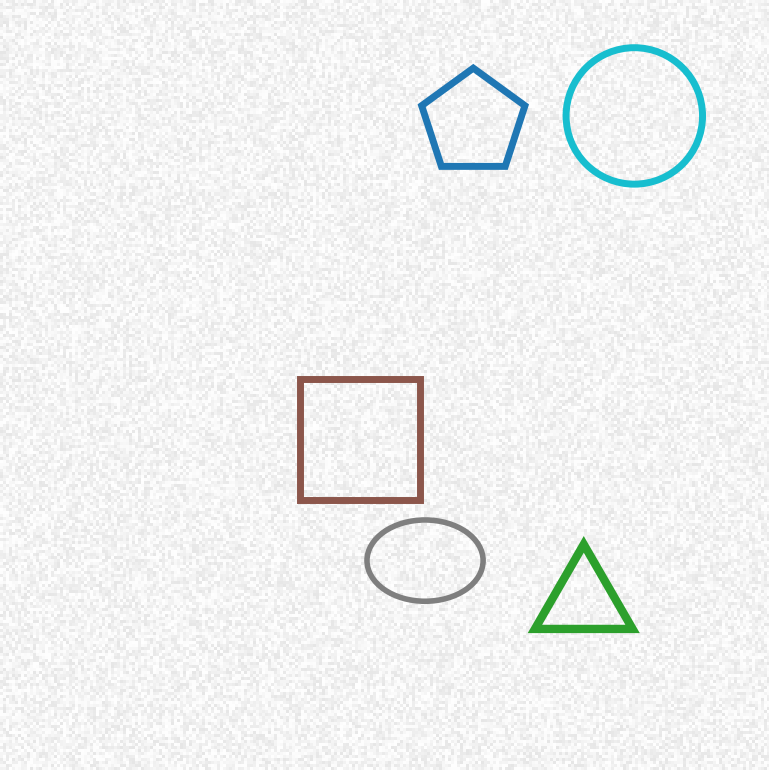[{"shape": "pentagon", "thickness": 2.5, "radius": 0.35, "center": [0.615, 0.841]}, {"shape": "triangle", "thickness": 3, "radius": 0.37, "center": [0.758, 0.22]}, {"shape": "square", "thickness": 2.5, "radius": 0.39, "center": [0.467, 0.429]}, {"shape": "oval", "thickness": 2, "radius": 0.38, "center": [0.552, 0.272]}, {"shape": "circle", "thickness": 2.5, "radius": 0.44, "center": [0.824, 0.849]}]